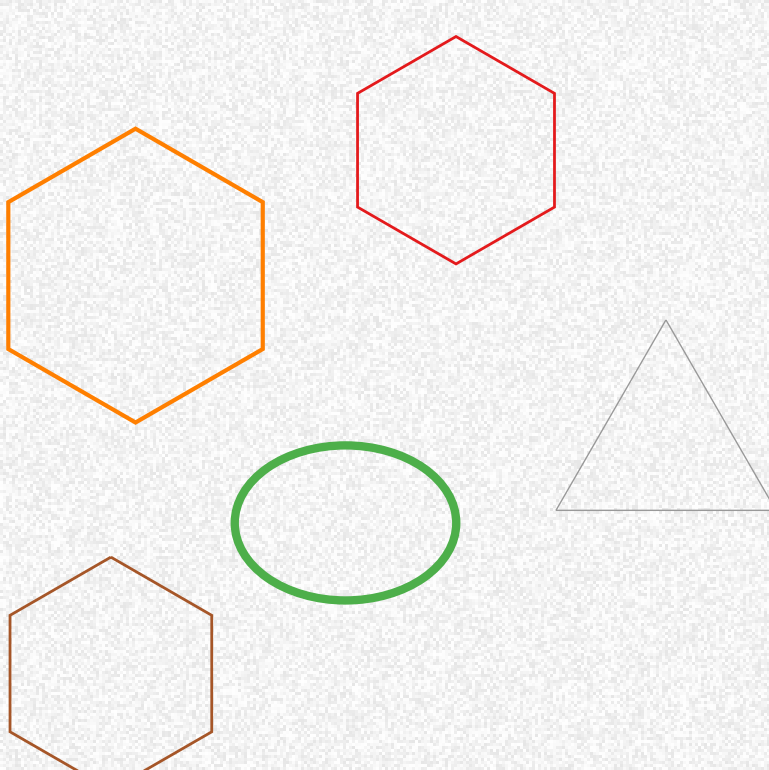[{"shape": "hexagon", "thickness": 1, "radius": 0.74, "center": [0.592, 0.805]}, {"shape": "oval", "thickness": 3, "radius": 0.72, "center": [0.449, 0.321]}, {"shape": "hexagon", "thickness": 1.5, "radius": 0.95, "center": [0.176, 0.642]}, {"shape": "hexagon", "thickness": 1, "radius": 0.76, "center": [0.144, 0.125]}, {"shape": "triangle", "thickness": 0.5, "radius": 0.82, "center": [0.865, 0.42]}]